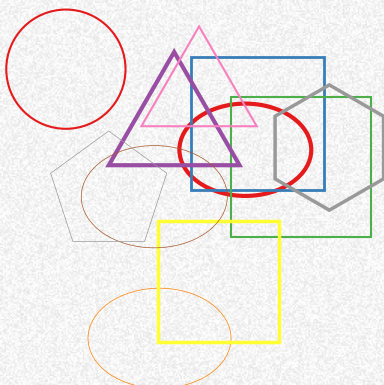[{"shape": "oval", "thickness": 3, "radius": 0.86, "center": [0.637, 0.611]}, {"shape": "circle", "thickness": 1.5, "radius": 0.77, "center": [0.171, 0.82]}, {"shape": "square", "thickness": 2, "radius": 0.86, "center": [0.67, 0.68]}, {"shape": "square", "thickness": 1.5, "radius": 0.91, "center": [0.781, 0.566]}, {"shape": "triangle", "thickness": 3, "radius": 0.98, "center": [0.452, 0.669]}, {"shape": "oval", "thickness": 0.5, "radius": 0.93, "center": [0.414, 0.121]}, {"shape": "square", "thickness": 2.5, "radius": 0.78, "center": [0.567, 0.269]}, {"shape": "oval", "thickness": 0.5, "radius": 0.95, "center": [0.401, 0.489]}, {"shape": "triangle", "thickness": 1.5, "radius": 0.86, "center": [0.517, 0.759]}, {"shape": "pentagon", "thickness": 0.5, "radius": 0.79, "center": [0.282, 0.501]}, {"shape": "hexagon", "thickness": 2.5, "radius": 0.81, "center": [0.855, 0.617]}]